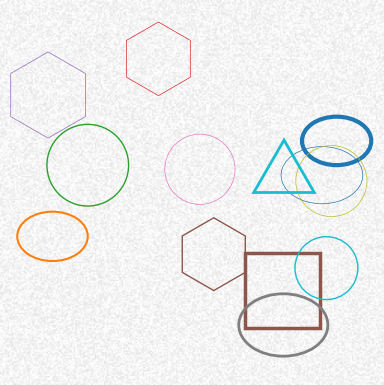[{"shape": "oval", "thickness": 3, "radius": 0.45, "center": [0.874, 0.634]}, {"shape": "oval", "thickness": 0.5, "radius": 0.53, "center": [0.836, 0.545]}, {"shape": "oval", "thickness": 1.5, "radius": 0.46, "center": [0.136, 0.386]}, {"shape": "circle", "thickness": 1, "radius": 0.53, "center": [0.228, 0.571]}, {"shape": "hexagon", "thickness": 0.5, "radius": 0.48, "center": [0.411, 0.847]}, {"shape": "hexagon", "thickness": 0.5, "radius": 0.56, "center": [0.125, 0.753]}, {"shape": "square", "thickness": 2.5, "radius": 0.48, "center": [0.734, 0.246]}, {"shape": "hexagon", "thickness": 1, "radius": 0.47, "center": [0.555, 0.34]}, {"shape": "circle", "thickness": 0.5, "radius": 0.46, "center": [0.519, 0.56]}, {"shape": "oval", "thickness": 2, "radius": 0.58, "center": [0.736, 0.156]}, {"shape": "circle", "thickness": 0.5, "radius": 0.46, "center": [0.861, 0.53]}, {"shape": "circle", "thickness": 1, "radius": 0.41, "center": [0.848, 0.304]}, {"shape": "triangle", "thickness": 2, "radius": 0.45, "center": [0.738, 0.545]}]